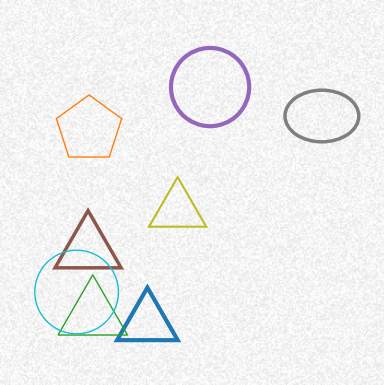[{"shape": "triangle", "thickness": 3, "radius": 0.45, "center": [0.383, 0.162]}, {"shape": "pentagon", "thickness": 1, "radius": 0.45, "center": [0.231, 0.664]}, {"shape": "triangle", "thickness": 1, "radius": 0.52, "center": [0.241, 0.182]}, {"shape": "circle", "thickness": 3, "radius": 0.51, "center": [0.546, 0.774]}, {"shape": "triangle", "thickness": 2.5, "radius": 0.5, "center": [0.229, 0.354]}, {"shape": "oval", "thickness": 2.5, "radius": 0.48, "center": [0.836, 0.699]}, {"shape": "triangle", "thickness": 1.5, "radius": 0.43, "center": [0.461, 0.454]}, {"shape": "circle", "thickness": 1, "radius": 0.54, "center": [0.199, 0.242]}]